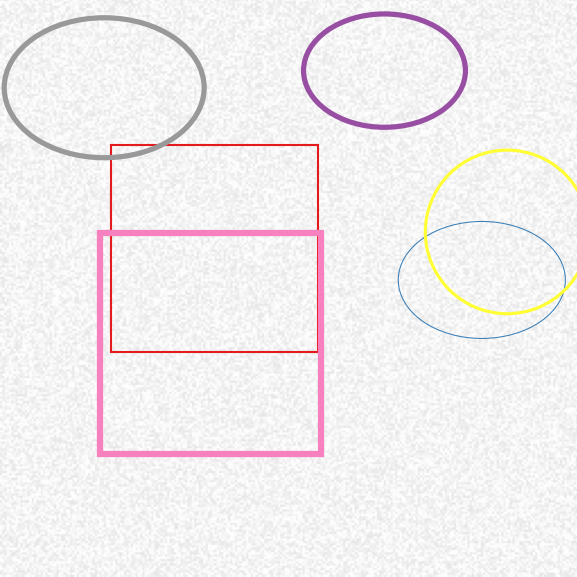[{"shape": "square", "thickness": 1, "radius": 0.9, "center": [0.372, 0.569]}, {"shape": "oval", "thickness": 0.5, "radius": 0.72, "center": [0.834, 0.514]}, {"shape": "oval", "thickness": 2.5, "radius": 0.7, "center": [0.666, 0.877]}, {"shape": "circle", "thickness": 1.5, "radius": 0.71, "center": [0.878, 0.598]}, {"shape": "square", "thickness": 3, "radius": 0.96, "center": [0.365, 0.404]}, {"shape": "oval", "thickness": 2.5, "radius": 0.87, "center": [0.18, 0.847]}]